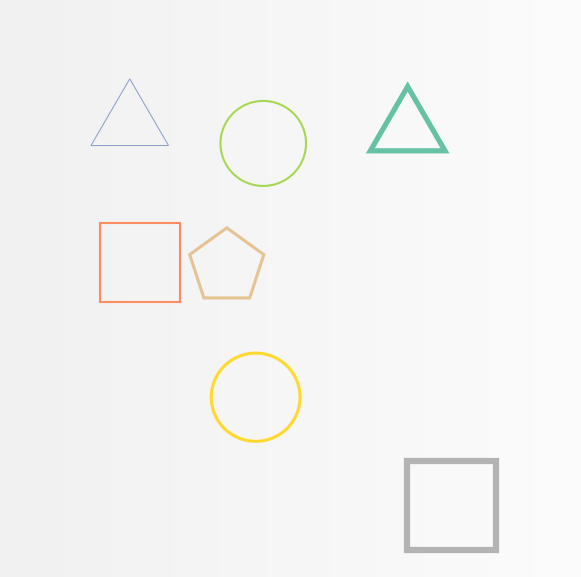[{"shape": "triangle", "thickness": 2.5, "radius": 0.37, "center": [0.701, 0.775]}, {"shape": "square", "thickness": 1, "radius": 0.34, "center": [0.241, 0.544]}, {"shape": "triangle", "thickness": 0.5, "radius": 0.39, "center": [0.223, 0.786]}, {"shape": "circle", "thickness": 1, "radius": 0.37, "center": [0.453, 0.751]}, {"shape": "circle", "thickness": 1.5, "radius": 0.38, "center": [0.44, 0.311]}, {"shape": "pentagon", "thickness": 1.5, "radius": 0.34, "center": [0.39, 0.538]}, {"shape": "square", "thickness": 3, "radius": 0.38, "center": [0.776, 0.124]}]